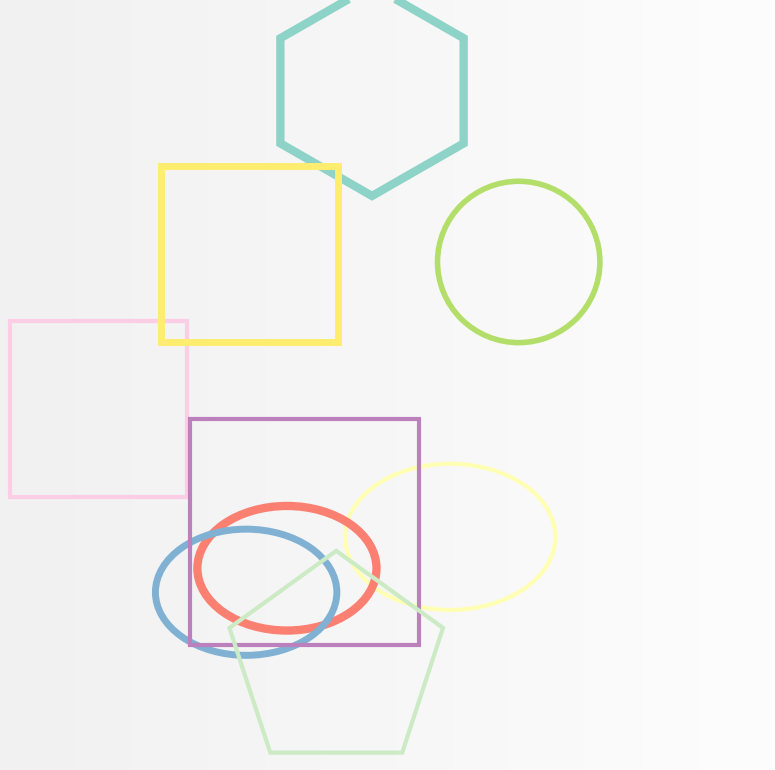[{"shape": "hexagon", "thickness": 3, "radius": 0.68, "center": [0.48, 0.882]}, {"shape": "oval", "thickness": 1.5, "radius": 0.68, "center": [0.581, 0.303]}, {"shape": "oval", "thickness": 3, "radius": 0.58, "center": [0.37, 0.262]}, {"shape": "oval", "thickness": 2.5, "radius": 0.59, "center": [0.318, 0.231]}, {"shape": "circle", "thickness": 2, "radius": 0.52, "center": [0.669, 0.66]}, {"shape": "square", "thickness": 1.5, "radius": 0.57, "center": [0.128, 0.469]}, {"shape": "square", "thickness": 1.5, "radius": 0.74, "center": [0.393, 0.309]}, {"shape": "pentagon", "thickness": 1.5, "radius": 0.72, "center": [0.434, 0.14]}, {"shape": "square", "thickness": 2.5, "radius": 0.57, "center": [0.322, 0.67]}]